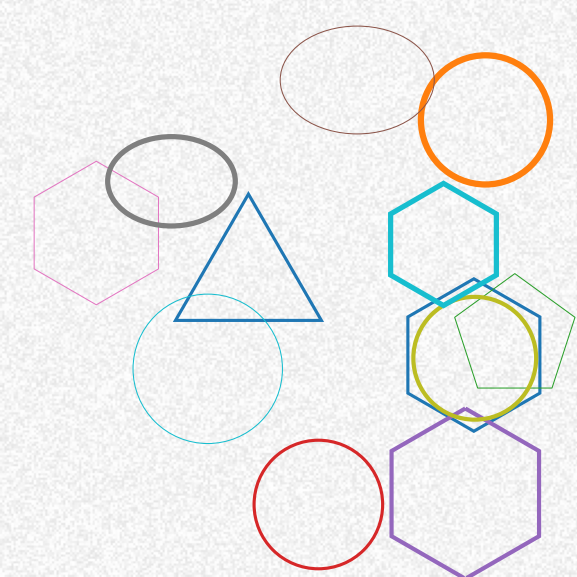[{"shape": "triangle", "thickness": 1.5, "radius": 0.73, "center": [0.43, 0.517]}, {"shape": "hexagon", "thickness": 1.5, "radius": 0.66, "center": [0.821, 0.384]}, {"shape": "circle", "thickness": 3, "radius": 0.56, "center": [0.841, 0.792]}, {"shape": "pentagon", "thickness": 0.5, "radius": 0.55, "center": [0.891, 0.416]}, {"shape": "circle", "thickness": 1.5, "radius": 0.56, "center": [0.551, 0.126]}, {"shape": "hexagon", "thickness": 2, "radius": 0.74, "center": [0.806, 0.144]}, {"shape": "oval", "thickness": 0.5, "radius": 0.67, "center": [0.619, 0.861]}, {"shape": "hexagon", "thickness": 0.5, "radius": 0.62, "center": [0.167, 0.596]}, {"shape": "oval", "thickness": 2.5, "radius": 0.55, "center": [0.297, 0.685]}, {"shape": "circle", "thickness": 2, "radius": 0.53, "center": [0.822, 0.379]}, {"shape": "circle", "thickness": 0.5, "radius": 0.65, "center": [0.36, 0.36]}, {"shape": "hexagon", "thickness": 2.5, "radius": 0.53, "center": [0.768, 0.576]}]